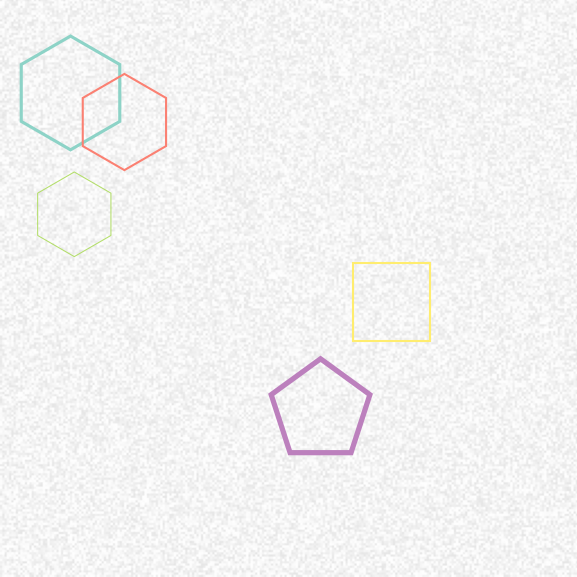[{"shape": "hexagon", "thickness": 1.5, "radius": 0.49, "center": [0.122, 0.838]}, {"shape": "hexagon", "thickness": 1, "radius": 0.42, "center": [0.215, 0.788]}, {"shape": "hexagon", "thickness": 0.5, "radius": 0.37, "center": [0.129, 0.628]}, {"shape": "pentagon", "thickness": 2.5, "radius": 0.45, "center": [0.555, 0.288]}, {"shape": "square", "thickness": 1, "radius": 0.34, "center": [0.678, 0.476]}]